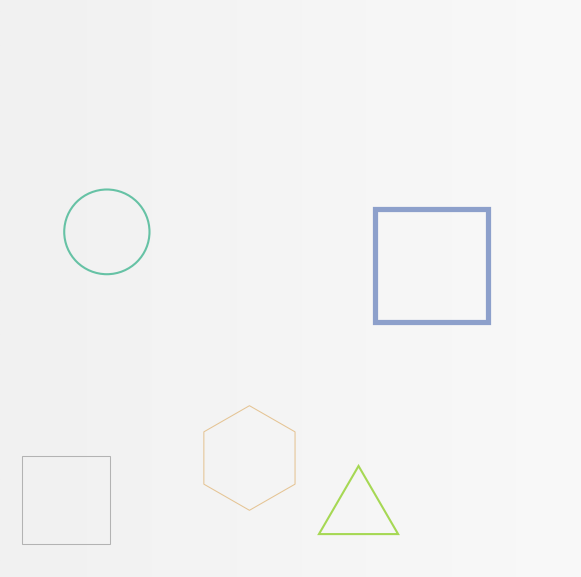[{"shape": "circle", "thickness": 1, "radius": 0.37, "center": [0.184, 0.598]}, {"shape": "square", "thickness": 2.5, "radius": 0.49, "center": [0.742, 0.54]}, {"shape": "triangle", "thickness": 1, "radius": 0.39, "center": [0.617, 0.114]}, {"shape": "hexagon", "thickness": 0.5, "radius": 0.45, "center": [0.429, 0.206]}, {"shape": "square", "thickness": 0.5, "radius": 0.38, "center": [0.113, 0.133]}]